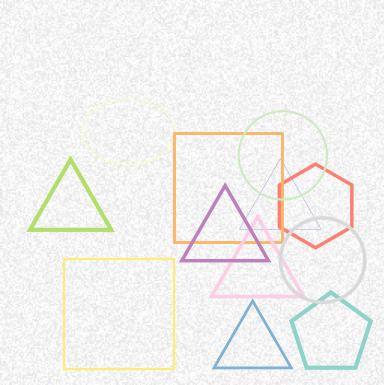[{"shape": "pentagon", "thickness": 3, "radius": 0.54, "center": [0.86, 0.132]}, {"shape": "oval", "thickness": 0.5, "radius": 0.6, "center": [0.334, 0.657]}, {"shape": "triangle", "thickness": 0.5, "radius": 0.61, "center": [0.728, 0.465]}, {"shape": "hexagon", "thickness": 2.5, "radius": 0.54, "center": [0.82, 0.465]}, {"shape": "triangle", "thickness": 2, "radius": 0.58, "center": [0.656, 0.102]}, {"shape": "square", "thickness": 2, "radius": 0.71, "center": [0.593, 0.514]}, {"shape": "triangle", "thickness": 3, "radius": 0.61, "center": [0.183, 0.464]}, {"shape": "triangle", "thickness": 2.5, "radius": 0.69, "center": [0.669, 0.299]}, {"shape": "circle", "thickness": 2.5, "radius": 0.55, "center": [0.838, 0.324]}, {"shape": "triangle", "thickness": 2.5, "radius": 0.65, "center": [0.585, 0.388]}, {"shape": "circle", "thickness": 1.5, "radius": 0.57, "center": [0.735, 0.596]}, {"shape": "square", "thickness": 1.5, "radius": 0.71, "center": [0.308, 0.185]}]